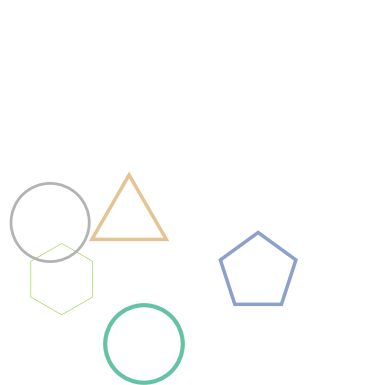[{"shape": "circle", "thickness": 3, "radius": 0.5, "center": [0.374, 0.107]}, {"shape": "pentagon", "thickness": 2.5, "radius": 0.52, "center": [0.67, 0.293]}, {"shape": "hexagon", "thickness": 0.5, "radius": 0.46, "center": [0.16, 0.275]}, {"shape": "triangle", "thickness": 2.5, "radius": 0.56, "center": [0.335, 0.434]}, {"shape": "circle", "thickness": 2, "radius": 0.51, "center": [0.13, 0.422]}]